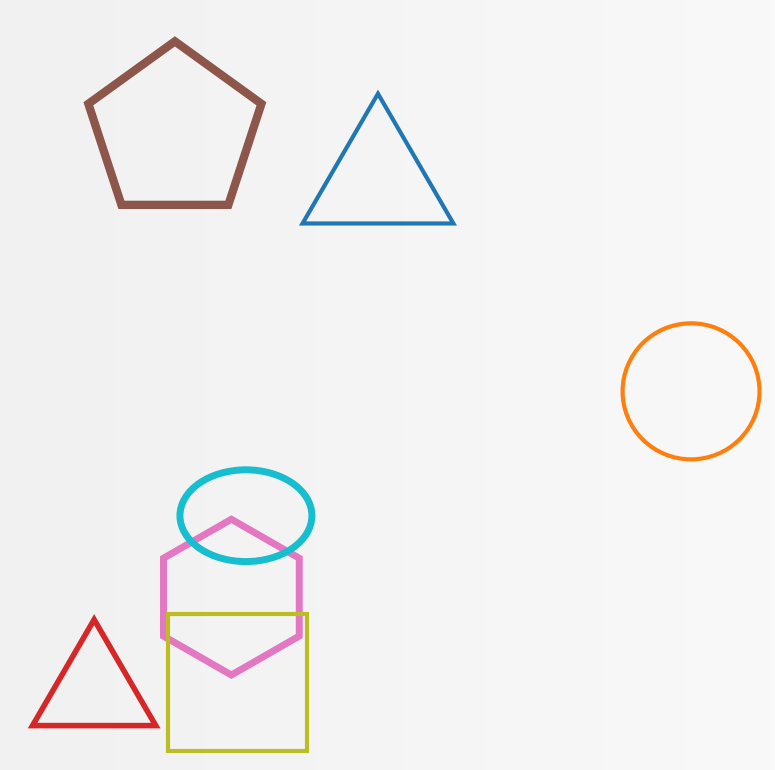[{"shape": "triangle", "thickness": 1.5, "radius": 0.56, "center": [0.488, 0.766]}, {"shape": "circle", "thickness": 1.5, "radius": 0.44, "center": [0.892, 0.492]}, {"shape": "triangle", "thickness": 2, "radius": 0.46, "center": [0.121, 0.104]}, {"shape": "pentagon", "thickness": 3, "radius": 0.59, "center": [0.226, 0.829]}, {"shape": "hexagon", "thickness": 2.5, "radius": 0.51, "center": [0.299, 0.224]}, {"shape": "square", "thickness": 1.5, "radius": 0.45, "center": [0.306, 0.114]}, {"shape": "oval", "thickness": 2.5, "radius": 0.43, "center": [0.317, 0.33]}]